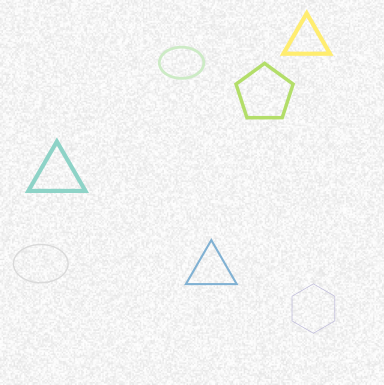[{"shape": "triangle", "thickness": 3, "radius": 0.43, "center": [0.148, 0.547]}, {"shape": "hexagon", "thickness": 0.5, "radius": 0.32, "center": [0.814, 0.199]}, {"shape": "triangle", "thickness": 1.5, "radius": 0.38, "center": [0.549, 0.3]}, {"shape": "pentagon", "thickness": 2.5, "radius": 0.39, "center": [0.687, 0.757]}, {"shape": "oval", "thickness": 1, "radius": 0.36, "center": [0.106, 0.315]}, {"shape": "oval", "thickness": 2, "radius": 0.29, "center": [0.472, 0.837]}, {"shape": "triangle", "thickness": 3, "radius": 0.35, "center": [0.797, 0.895]}]